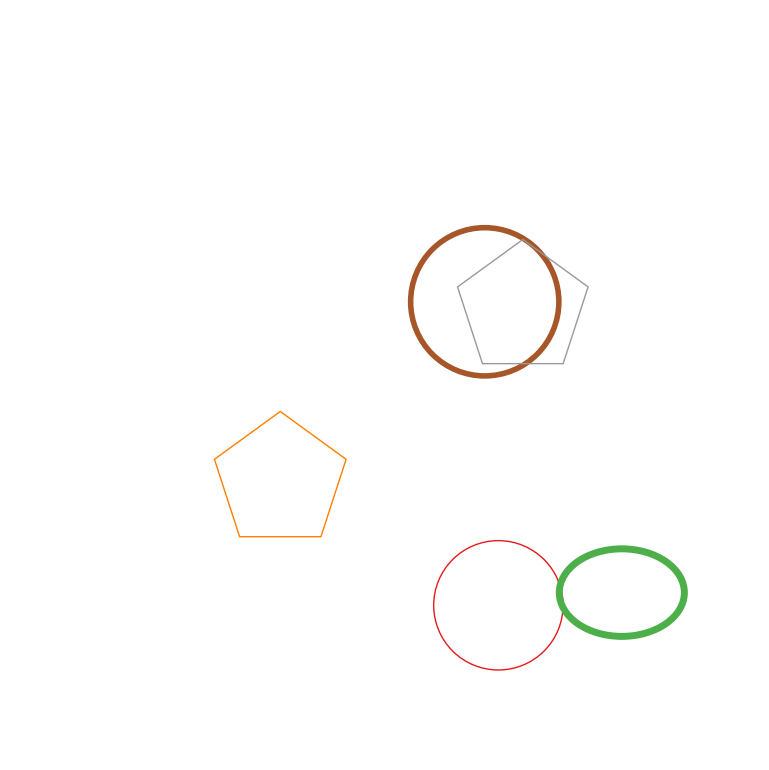[{"shape": "circle", "thickness": 0.5, "radius": 0.42, "center": [0.647, 0.214]}, {"shape": "oval", "thickness": 2.5, "radius": 0.41, "center": [0.808, 0.23]}, {"shape": "pentagon", "thickness": 0.5, "radius": 0.45, "center": [0.364, 0.376]}, {"shape": "circle", "thickness": 2, "radius": 0.48, "center": [0.63, 0.608]}, {"shape": "pentagon", "thickness": 0.5, "radius": 0.45, "center": [0.679, 0.6]}]